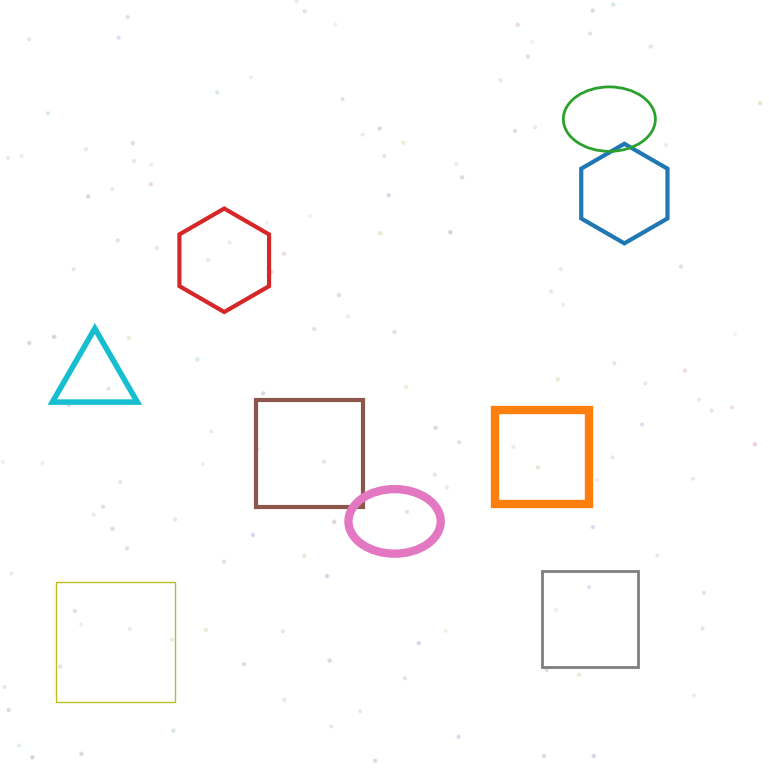[{"shape": "hexagon", "thickness": 1.5, "radius": 0.32, "center": [0.811, 0.749]}, {"shape": "square", "thickness": 3, "radius": 0.3, "center": [0.704, 0.407]}, {"shape": "oval", "thickness": 1, "radius": 0.3, "center": [0.791, 0.845]}, {"shape": "hexagon", "thickness": 1.5, "radius": 0.34, "center": [0.291, 0.662]}, {"shape": "square", "thickness": 1.5, "radius": 0.35, "center": [0.402, 0.411]}, {"shape": "oval", "thickness": 3, "radius": 0.3, "center": [0.512, 0.323]}, {"shape": "square", "thickness": 1, "radius": 0.31, "center": [0.766, 0.197]}, {"shape": "square", "thickness": 0.5, "radius": 0.39, "center": [0.15, 0.166]}, {"shape": "triangle", "thickness": 2, "radius": 0.32, "center": [0.123, 0.51]}]